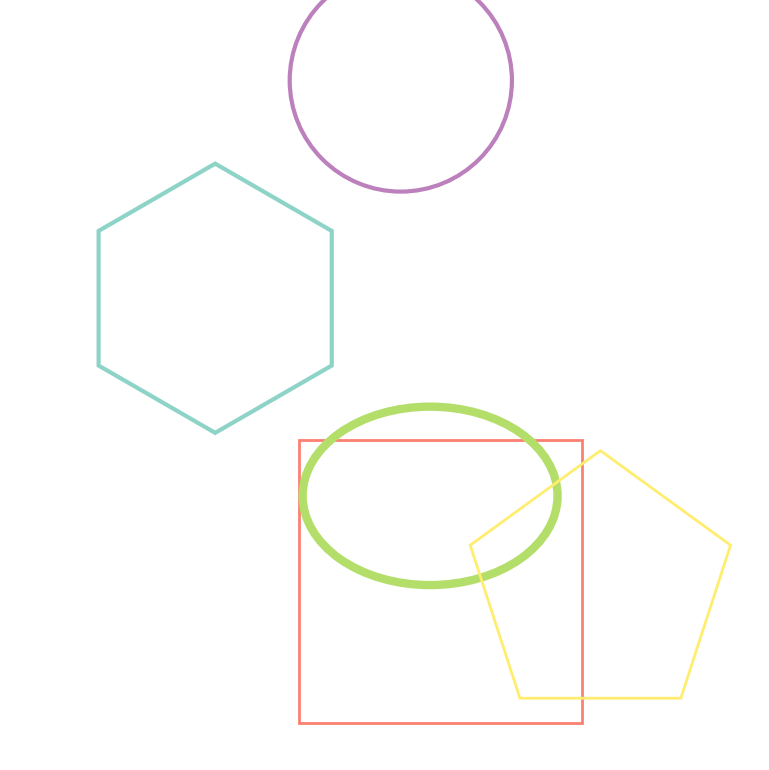[{"shape": "hexagon", "thickness": 1.5, "radius": 0.87, "center": [0.279, 0.613]}, {"shape": "square", "thickness": 1, "radius": 0.92, "center": [0.572, 0.245]}, {"shape": "oval", "thickness": 3, "radius": 0.83, "center": [0.559, 0.356]}, {"shape": "circle", "thickness": 1.5, "radius": 0.72, "center": [0.521, 0.895]}, {"shape": "pentagon", "thickness": 1, "radius": 0.89, "center": [0.78, 0.237]}]